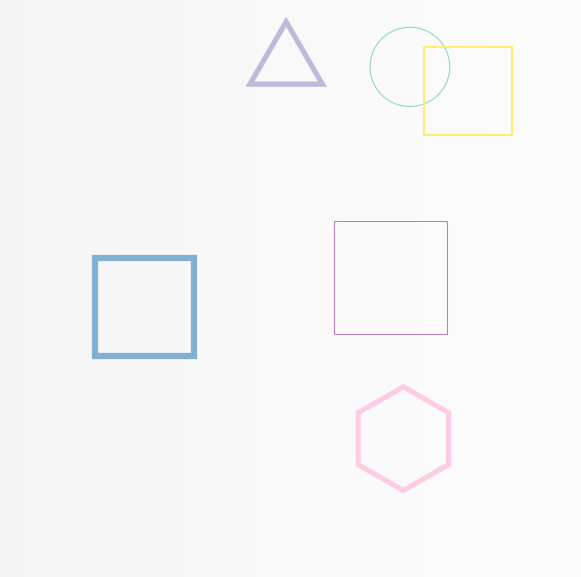[{"shape": "circle", "thickness": 0.5, "radius": 0.34, "center": [0.705, 0.883]}, {"shape": "triangle", "thickness": 2.5, "radius": 0.36, "center": [0.492, 0.889]}, {"shape": "square", "thickness": 3, "radius": 0.42, "center": [0.249, 0.467]}, {"shape": "hexagon", "thickness": 2.5, "radius": 0.45, "center": [0.694, 0.24]}, {"shape": "square", "thickness": 0.5, "radius": 0.49, "center": [0.672, 0.518]}, {"shape": "square", "thickness": 1, "radius": 0.38, "center": [0.805, 0.842]}]